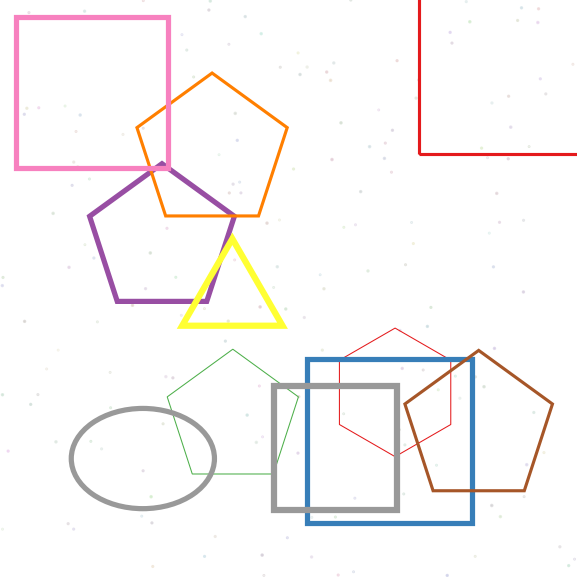[{"shape": "hexagon", "thickness": 0.5, "radius": 0.56, "center": [0.684, 0.32]}, {"shape": "square", "thickness": 1.5, "radius": 0.74, "center": [0.873, 0.88]}, {"shape": "square", "thickness": 2.5, "radius": 0.71, "center": [0.674, 0.236]}, {"shape": "pentagon", "thickness": 0.5, "radius": 0.6, "center": [0.403, 0.275]}, {"shape": "pentagon", "thickness": 2.5, "radius": 0.66, "center": [0.281, 0.584]}, {"shape": "pentagon", "thickness": 1.5, "radius": 0.68, "center": [0.367, 0.736]}, {"shape": "triangle", "thickness": 3, "radius": 0.5, "center": [0.402, 0.485]}, {"shape": "pentagon", "thickness": 1.5, "radius": 0.67, "center": [0.829, 0.258]}, {"shape": "square", "thickness": 2.5, "radius": 0.65, "center": [0.159, 0.839]}, {"shape": "oval", "thickness": 2.5, "radius": 0.62, "center": [0.247, 0.205]}, {"shape": "square", "thickness": 3, "radius": 0.54, "center": [0.581, 0.224]}]